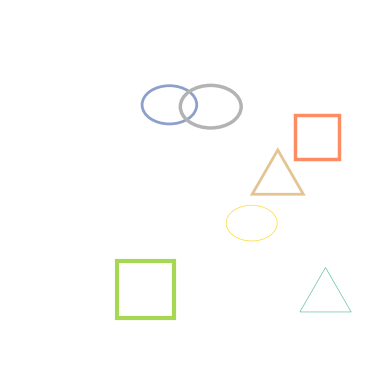[{"shape": "triangle", "thickness": 0.5, "radius": 0.38, "center": [0.845, 0.228]}, {"shape": "square", "thickness": 2.5, "radius": 0.29, "center": [0.822, 0.644]}, {"shape": "oval", "thickness": 2, "radius": 0.35, "center": [0.44, 0.728]}, {"shape": "square", "thickness": 3, "radius": 0.37, "center": [0.377, 0.248]}, {"shape": "oval", "thickness": 0.5, "radius": 0.33, "center": [0.654, 0.42]}, {"shape": "triangle", "thickness": 2, "radius": 0.38, "center": [0.721, 0.534]}, {"shape": "oval", "thickness": 2.5, "radius": 0.4, "center": [0.547, 0.723]}]